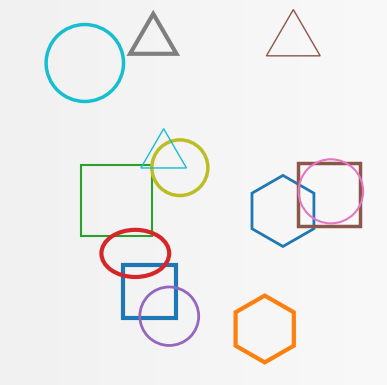[{"shape": "hexagon", "thickness": 2, "radius": 0.46, "center": [0.73, 0.452]}, {"shape": "square", "thickness": 3, "radius": 0.34, "center": [0.385, 0.243]}, {"shape": "hexagon", "thickness": 3, "radius": 0.43, "center": [0.683, 0.145]}, {"shape": "square", "thickness": 1.5, "radius": 0.46, "center": [0.301, 0.48]}, {"shape": "oval", "thickness": 3, "radius": 0.44, "center": [0.349, 0.342]}, {"shape": "circle", "thickness": 2, "radius": 0.38, "center": [0.437, 0.179]}, {"shape": "triangle", "thickness": 1, "radius": 0.4, "center": [0.757, 0.895]}, {"shape": "square", "thickness": 2.5, "radius": 0.4, "center": [0.849, 0.495]}, {"shape": "circle", "thickness": 1.5, "radius": 0.42, "center": [0.854, 0.503]}, {"shape": "triangle", "thickness": 3, "radius": 0.35, "center": [0.395, 0.895]}, {"shape": "circle", "thickness": 2.5, "radius": 0.36, "center": [0.464, 0.564]}, {"shape": "circle", "thickness": 2.5, "radius": 0.5, "center": [0.219, 0.836]}, {"shape": "triangle", "thickness": 1, "radius": 0.34, "center": [0.422, 0.598]}]